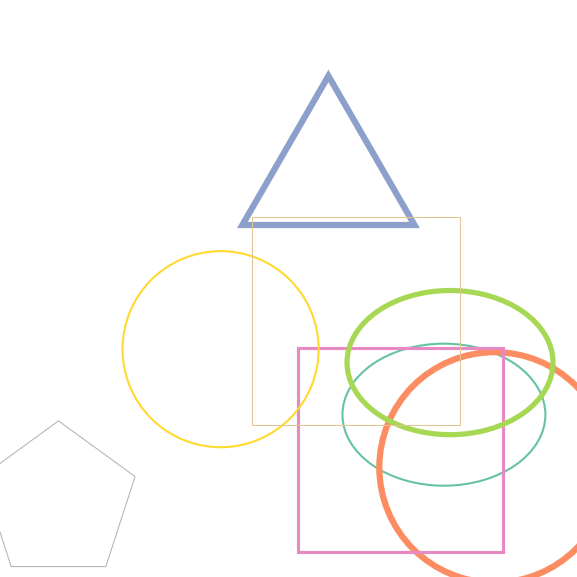[{"shape": "oval", "thickness": 1, "radius": 0.88, "center": [0.769, 0.281]}, {"shape": "circle", "thickness": 3, "radius": 1.0, "center": [0.856, 0.19]}, {"shape": "triangle", "thickness": 3, "radius": 0.86, "center": [0.569, 0.696]}, {"shape": "square", "thickness": 1.5, "radius": 0.88, "center": [0.694, 0.219]}, {"shape": "oval", "thickness": 2.5, "radius": 0.89, "center": [0.779, 0.371]}, {"shape": "circle", "thickness": 1, "radius": 0.85, "center": [0.382, 0.394]}, {"shape": "square", "thickness": 0.5, "radius": 0.9, "center": [0.617, 0.443]}, {"shape": "pentagon", "thickness": 0.5, "radius": 0.7, "center": [0.101, 0.131]}]